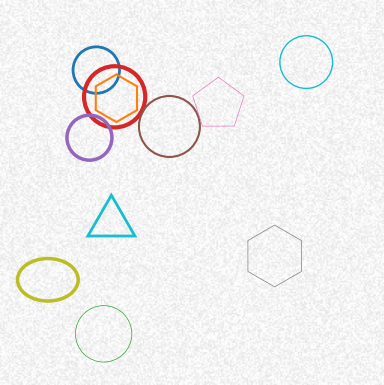[{"shape": "circle", "thickness": 2, "radius": 0.3, "center": [0.25, 0.818]}, {"shape": "hexagon", "thickness": 1.5, "radius": 0.31, "center": [0.302, 0.745]}, {"shape": "circle", "thickness": 0.5, "radius": 0.37, "center": [0.269, 0.133]}, {"shape": "circle", "thickness": 3, "radius": 0.4, "center": [0.298, 0.749]}, {"shape": "circle", "thickness": 2.5, "radius": 0.29, "center": [0.232, 0.642]}, {"shape": "circle", "thickness": 1.5, "radius": 0.4, "center": [0.44, 0.671]}, {"shape": "pentagon", "thickness": 0.5, "radius": 0.35, "center": [0.567, 0.729]}, {"shape": "hexagon", "thickness": 0.5, "radius": 0.4, "center": [0.713, 0.335]}, {"shape": "oval", "thickness": 2.5, "radius": 0.39, "center": [0.124, 0.273]}, {"shape": "circle", "thickness": 1, "radius": 0.34, "center": [0.795, 0.839]}, {"shape": "triangle", "thickness": 2, "radius": 0.35, "center": [0.289, 0.422]}]